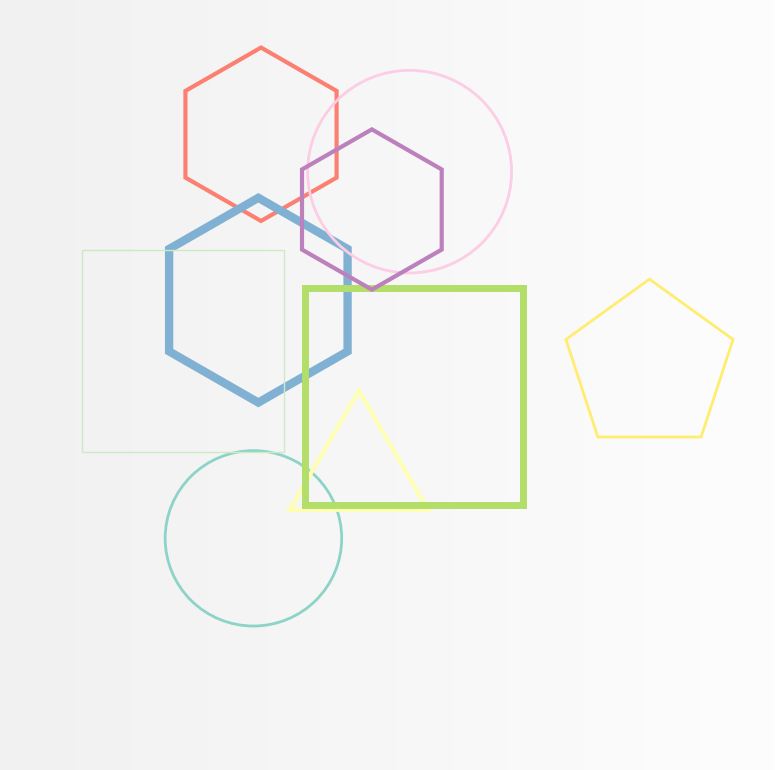[{"shape": "circle", "thickness": 1, "radius": 0.57, "center": [0.327, 0.301]}, {"shape": "triangle", "thickness": 1.5, "radius": 0.52, "center": [0.463, 0.389]}, {"shape": "hexagon", "thickness": 1.5, "radius": 0.56, "center": [0.337, 0.826]}, {"shape": "hexagon", "thickness": 3, "radius": 0.66, "center": [0.333, 0.61]}, {"shape": "square", "thickness": 2.5, "radius": 0.7, "center": [0.534, 0.485]}, {"shape": "circle", "thickness": 1, "radius": 0.66, "center": [0.529, 0.777]}, {"shape": "hexagon", "thickness": 1.5, "radius": 0.52, "center": [0.48, 0.728]}, {"shape": "square", "thickness": 0.5, "radius": 0.65, "center": [0.236, 0.544]}, {"shape": "pentagon", "thickness": 1, "radius": 0.57, "center": [0.838, 0.524]}]